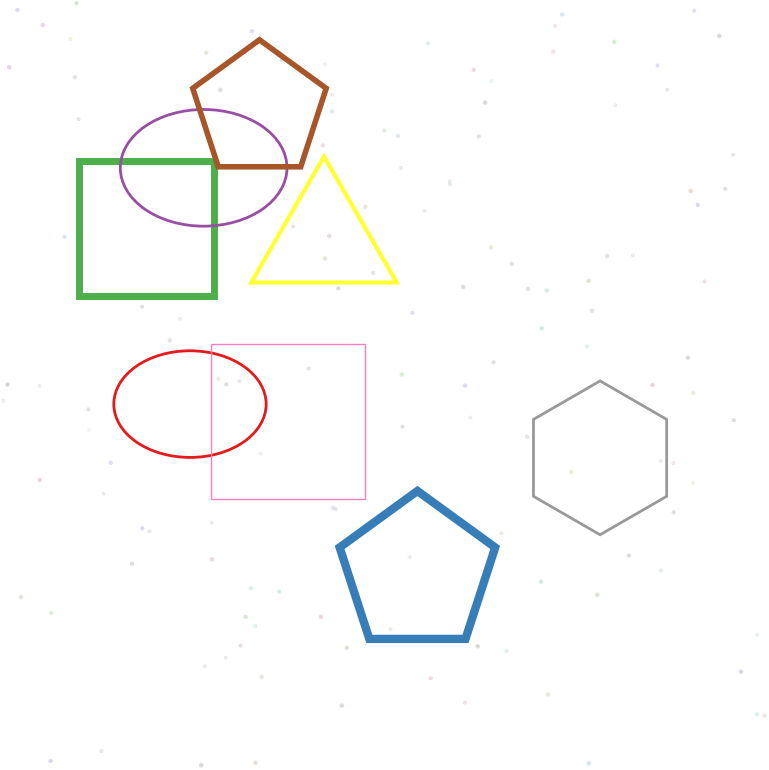[{"shape": "oval", "thickness": 1, "radius": 0.49, "center": [0.247, 0.475]}, {"shape": "pentagon", "thickness": 3, "radius": 0.53, "center": [0.542, 0.256]}, {"shape": "square", "thickness": 2.5, "radius": 0.44, "center": [0.19, 0.703]}, {"shape": "oval", "thickness": 1, "radius": 0.54, "center": [0.264, 0.782]}, {"shape": "triangle", "thickness": 1.5, "radius": 0.55, "center": [0.421, 0.688]}, {"shape": "pentagon", "thickness": 2, "radius": 0.46, "center": [0.337, 0.857]}, {"shape": "square", "thickness": 0.5, "radius": 0.5, "center": [0.374, 0.453]}, {"shape": "hexagon", "thickness": 1, "radius": 0.5, "center": [0.779, 0.405]}]